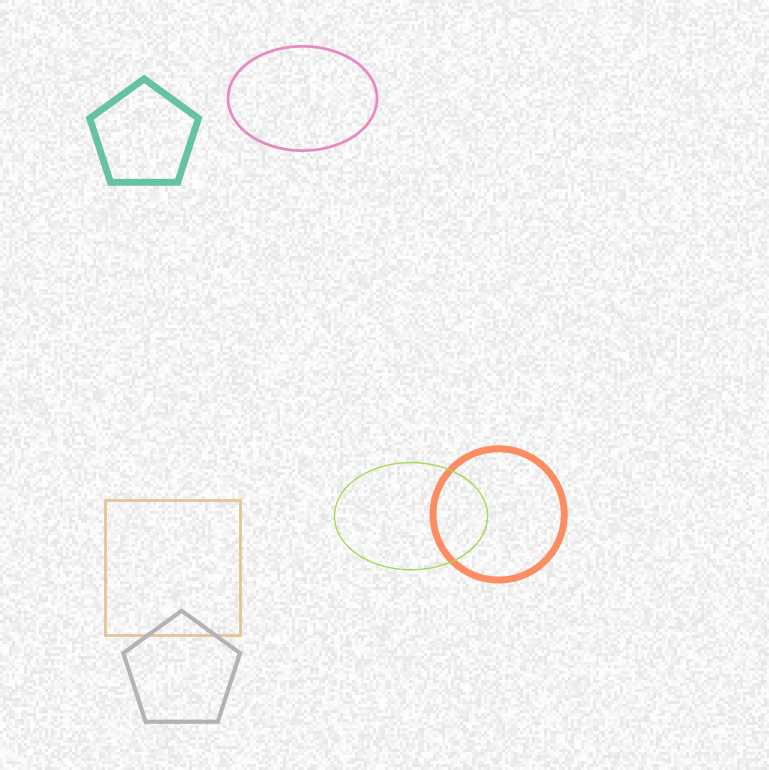[{"shape": "pentagon", "thickness": 2.5, "radius": 0.37, "center": [0.187, 0.823]}, {"shape": "circle", "thickness": 2.5, "radius": 0.43, "center": [0.648, 0.332]}, {"shape": "oval", "thickness": 1, "radius": 0.48, "center": [0.393, 0.872]}, {"shape": "oval", "thickness": 0.5, "radius": 0.5, "center": [0.534, 0.33]}, {"shape": "square", "thickness": 1, "radius": 0.44, "center": [0.224, 0.263]}, {"shape": "pentagon", "thickness": 1.5, "radius": 0.4, "center": [0.236, 0.127]}]